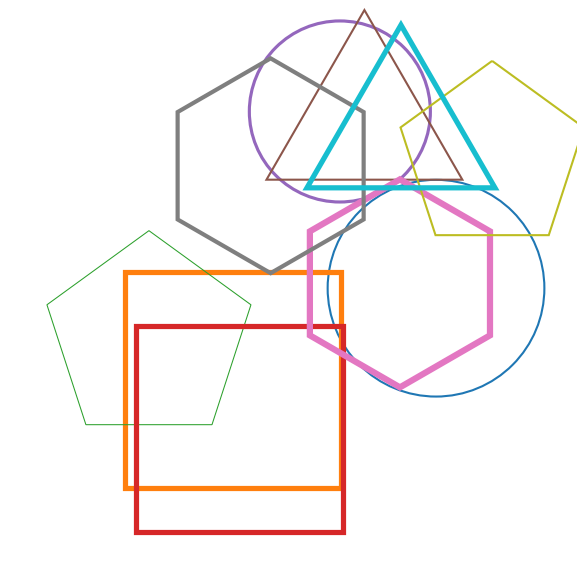[{"shape": "circle", "thickness": 1, "radius": 0.94, "center": [0.755, 0.5]}, {"shape": "square", "thickness": 2.5, "radius": 0.94, "center": [0.403, 0.341]}, {"shape": "pentagon", "thickness": 0.5, "radius": 0.93, "center": [0.258, 0.414]}, {"shape": "square", "thickness": 2.5, "radius": 0.89, "center": [0.415, 0.256]}, {"shape": "circle", "thickness": 1.5, "radius": 0.78, "center": [0.589, 0.806]}, {"shape": "triangle", "thickness": 1, "radius": 0.98, "center": [0.631, 0.786]}, {"shape": "hexagon", "thickness": 3, "radius": 0.9, "center": [0.693, 0.508]}, {"shape": "hexagon", "thickness": 2, "radius": 0.93, "center": [0.469, 0.712]}, {"shape": "pentagon", "thickness": 1, "radius": 0.83, "center": [0.852, 0.727]}, {"shape": "triangle", "thickness": 2.5, "radius": 0.94, "center": [0.694, 0.768]}]